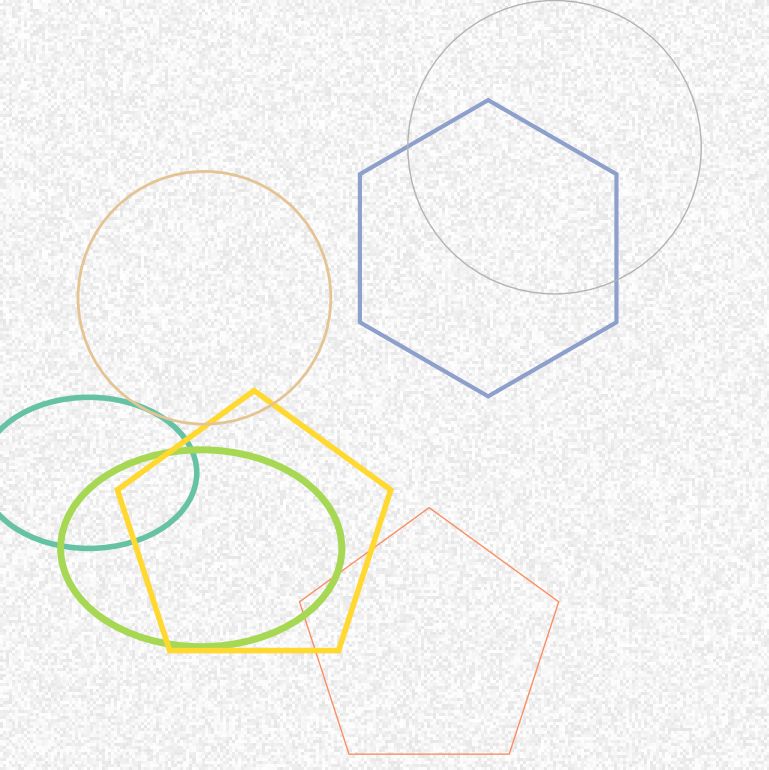[{"shape": "oval", "thickness": 2, "radius": 0.7, "center": [0.115, 0.386]}, {"shape": "pentagon", "thickness": 0.5, "radius": 0.88, "center": [0.557, 0.164]}, {"shape": "hexagon", "thickness": 1.5, "radius": 0.96, "center": [0.634, 0.678]}, {"shape": "oval", "thickness": 2.5, "radius": 0.91, "center": [0.261, 0.288]}, {"shape": "pentagon", "thickness": 2, "radius": 0.93, "center": [0.33, 0.306]}, {"shape": "circle", "thickness": 1, "radius": 0.82, "center": [0.265, 0.613]}, {"shape": "circle", "thickness": 0.5, "radius": 0.95, "center": [0.72, 0.809]}]